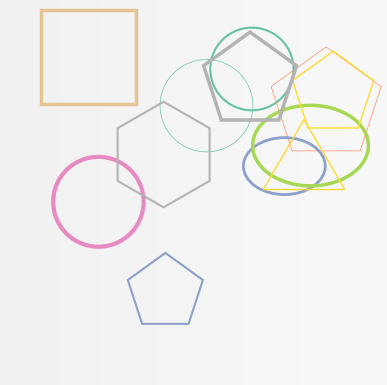[{"shape": "circle", "thickness": 0.5, "radius": 0.6, "center": [0.533, 0.725]}, {"shape": "circle", "thickness": 1.5, "radius": 0.54, "center": [0.65, 0.821]}, {"shape": "pentagon", "thickness": 0.5, "radius": 0.75, "center": [0.842, 0.729]}, {"shape": "pentagon", "thickness": 1.5, "radius": 0.51, "center": [0.427, 0.241]}, {"shape": "oval", "thickness": 2, "radius": 0.53, "center": [0.734, 0.569]}, {"shape": "circle", "thickness": 3, "radius": 0.58, "center": [0.254, 0.476]}, {"shape": "oval", "thickness": 2.5, "radius": 0.75, "center": [0.801, 0.622]}, {"shape": "triangle", "thickness": 1, "radius": 0.61, "center": [0.785, 0.568]}, {"shape": "pentagon", "thickness": 1, "radius": 0.55, "center": [0.86, 0.757]}, {"shape": "square", "thickness": 2.5, "radius": 0.61, "center": [0.229, 0.852]}, {"shape": "pentagon", "thickness": 2.5, "radius": 0.63, "center": [0.645, 0.79]}, {"shape": "hexagon", "thickness": 1.5, "radius": 0.69, "center": [0.422, 0.599]}]